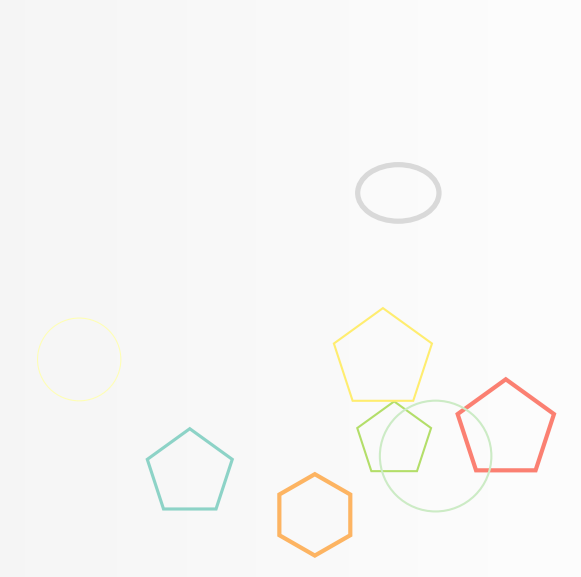[{"shape": "pentagon", "thickness": 1.5, "radius": 0.38, "center": [0.327, 0.18]}, {"shape": "circle", "thickness": 0.5, "radius": 0.36, "center": [0.136, 0.377]}, {"shape": "pentagon", "thickness": 2, "radius": 0.44, "center": [0.87, 0.255]}, {"shape": "hexagon", "thickness": 2, "radius": 0.35, "center": [0.542, 0.108]}, {"shape": "pentagon", "thickness": 1, "radius": 0.33, "center": [0.678, 0.237]}, {"shape": "oval", "thickness": 2.5, "radius": 0.35, "center": [0.685, 0.665]}, {"shape": "circle", "thickness": 1, "radius": 0.48, "center": [0.749, 0.209]}, {"shape": "pentagon", "thickness": 1, "radius": 0.44, "center": [0.659, 0.377]}]